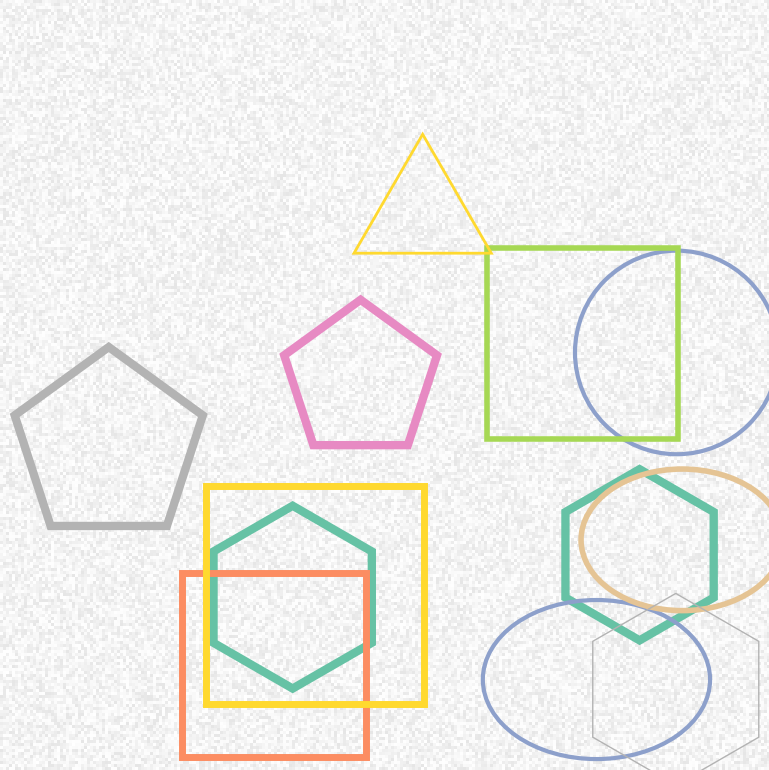[{"shape": "hexagon", "thickness": 3, "radius": 0.56, "center": [0.831, 0.28]}, {"shape": "hexagon", "thickness": 3, "radius": 0.59, "center": [0.38, 0.224]}, {"shape": "square", "thickness": 2.5, "radius": 0.6, "center": [0.356, 0.136]}, {"shape": "circle", "thickness": 1.5, "radius": 0.66, "center": [0.879, 0.542]}, {"shape": "oval", "thickness": 1.5, "radius": 0.74, "center": [0.775, 0.117]}, {"shape": "pentagon", "thickness": 3, "radius": 0.52, "center": [0.468, 0.506]}, {"shape": "square", "thickness": 2, "radius": 0.62, "center": [0.756, 0.554]}, {"shape": "triangle", "thickness": 1, "radius": 0.51, "center": [0.549, 0.723]}, {"shape": "square", "thickness": 2.5, "radius": 0.71, "center": [0.409, 0.227]}, {"shape": "oval", "thickness": 2, "radius": 0.66, "center": [0.886, 0.299]}, {"shape": "hexagon", "thickness": 0.5, "radius": 0.62, "center": [0.878, 0.105]}, {"shape": "pentagon", "thickness": 3, "radius": 0.64, "center": [0.141, 0.421]}]